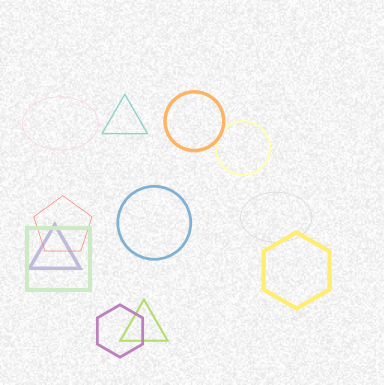[{"shape": "triangle", "thickness": 1, "radius": 0.34, "center": [0.324, 0.687]}, {"shape": "circle", "thickness": 1.5, "radius": 0.35, "center": [0.631, 0.615]}, {"shape": "triangle", "thickness": 2.5, "radius": 0.38, "center": [0.142, 0.341]}, {"shape": "pentagon", "thickness": 0.5, "radius": 0.4, "center": [0.163, 0.412]}, {"shape": "circle", "thickness": 2, "radius": 0.47, "center": [0.401, 0.421]}, {"shape": "circle", "thickness": 2.5, "radius": 0.38, "center": [0.505, 0.685]}, {"shape": "triangle", "thickness": 1.5, "radius": 0.36, "center": [0.374, 0.151]}, {"shape": "oval", "thickness": 0.5, "radius": 0.49, "center": [0.157, 0.679]}, {"shape": "oval", "thickness": 0.5, "radius": 0.46, "center": [0.717, 0.436]}, {"shape": "hexagon", "thickness": 2, "radius": 0.34, "center": [0.312, 0.14]}, {"shape": "square", "thickness": 3, "radius": 0.41, "center": [0.152, 0.327]}, {"shape": "hexagon", "thickness": 3, "radius": 0.49, "center": [0.77, 0.297]}]